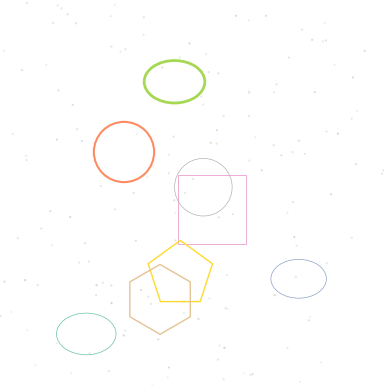[{"shape": "oval", "thickness": 0.5, "radius": 0.39, "center": [0.224, 0.133]}, {"shape": "circle", "thickness": 1.5, "radius": 0.39, "center": [0.322, 0.605]}, {"shape": "oval", "thickness": 0.5, "radius": 0.36, "center": [0.776, 0.276]}, {"shape": "square", "thickness": 0.5, "radius": 0.44, "center": [0.551, 0.456]}, {"shape": "oval", "thickness": 2, "radius": 0.39, "center": [0.453, 0.788]}, {"shape": "pentagon", "thickness": 1, "radius": 0.44, "center": [0.468, 0.288]}, {"shape": "hexagon", "thickness": 1, "radius": 0.45, "center": [0.416, 0.223]}, {"shape": "circle", "thickness": 0.5, "radius": 0.37, "center": [0.528, 0.514]}]